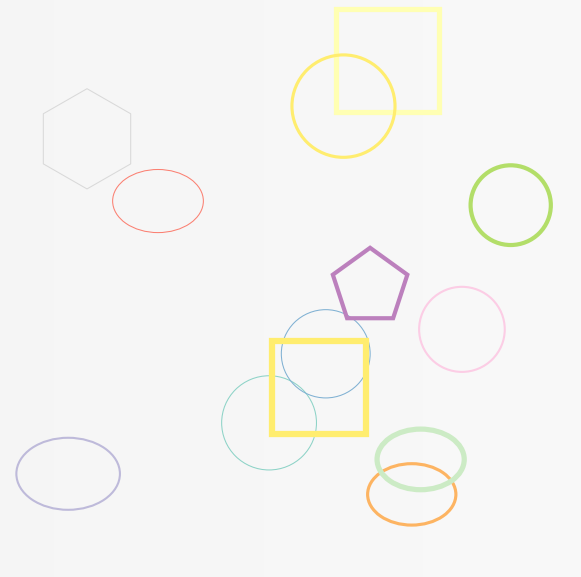[{"shape": "circle", "thickness": 0.5, "radius": 0.41, "center": [0.463, 0.267]}, {"shape": "square", "thickness": 2.5, "radius": 0.44, "center": [0.667, 0.894]}, {"shape": "oval", "thickness": 1, "radius": 0.45, "center": [0.117, 0.179]}, {"shape": "oval", "thickness": 0.5, "radius": 0.39, "center": [0.272, 0.651]}, {"shape": "circle", "thickness": 0.5, "radius": 0.38, "center": [0.56, 0.387]}, {"shape": "oval", "thickness": 1.5, "radius": 0.38, "center": [0.708, 0.143]}, {"shape": "circle", "thickness": 2, "radius": 0.35, "center": [0.879, 0.644]}, {"shape": "circle", "thickness": 1, "radius": 0.37, "center": [0.795, 0.429]}, {"shape": "hexagon", "thickness": 0.5, "radius": 0.43, "center": [0.15, 0.759]}, {"shape": "pentagon", "thickness": 2, "radius": 0.34, "center": [0.637, 0.503]}, {"shape": "oval", "thickness": 2.5, "radius": 0.37, "center": [0.724, 0.204]}, {"shape": "circle", "thickness": 1.5, "radius": 0.44, "center": [0.591, 0.815]}, {"shape": "square", "thickness": 3, "radius": 0.4, "center": [0.55, 0.328]}]